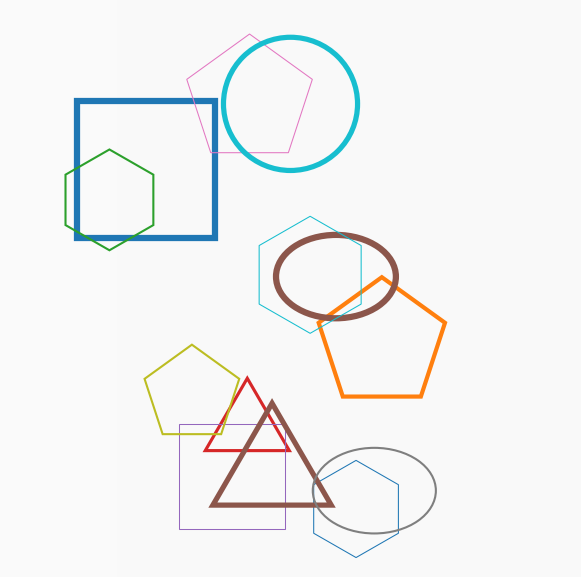[{"shape": "hexagon", "thickness": 0.5, "radius": 0.42, "center": [0.613, 0.118]}, {"shape": "square", "thickness": 3, "radius": 0.59, "center": [0.251, 0.705]}, {"shape": "pentagon", "thickness": 2, "radius": 0.57, "center": [0.657, 0.405]}, {"shape": "hexagon", "thickness": 1, "radius": 0.44, "center": [0.188, 0.653]}, {"shape": "triangle", "thickness": 1.5, "radius": 0.42, "center": [0.425, 0.261]}, {"shape": "square", "thickness": 0.5, "radius": 0.46, "center": [0.399, 0.174]}, {"shape": "oval", "thickness": 3, "radius": 0.52, "center": [0.578, 0.52]}, {"shape": "triangle", "thickness": 2.5, "radius": 0.59, "center": [0.468, 0.183]}, {"shape": "pentagon", "thickness": 0.5, "radius": 0.57, "center": [0.429, 0.827]}, {"shape": "oval", "thickness": 1, "radius": 0.53, "center": [0.644, 0.15]}, {"shape": "pentagon", "thickness": 1, "radius": 0.43, "center": [0.33, 0.317]}, {"shape": "circle", "thickness": 2.5, "radius": 0.58, "center": [0.5, 0.819]}, {"shape": "hexagon", "thickness": 0.5, "radius": 0.51, "center": [0.534, 0.523]}]